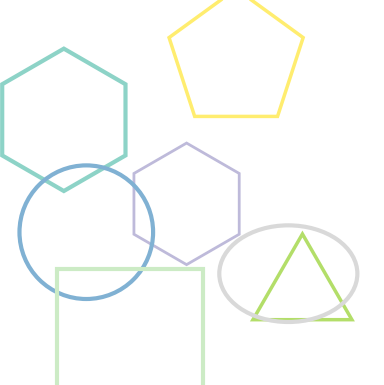[{"shape": "hexagon", "thickness": 3, "radius": 0.92, "center": [0.166, 0.689]}, {"shape": "hexagon", "thickness": 2, "radius": 0.79, "center": [0.485, 0.471]}, {"shape": "circle", "thickness": 3, "radius": 0.87, "center": [0.224, 0.397]}, {"shape": "triangle", "thickness": 2.5, "radius": 0.74, "center": [0.786, 0.244]}, {"shape": "oval", "thickness": 3, "radius": 0.9, "center": [0.749, 0.289]}, {"shape": "square", "thickness": 3, "radius": 0.95, "center": [0.339, 0.111]}, {"shape": "pentagon", "thickness": 2.5, "radius": 0.92, "center": [0.613, 0.846]}]